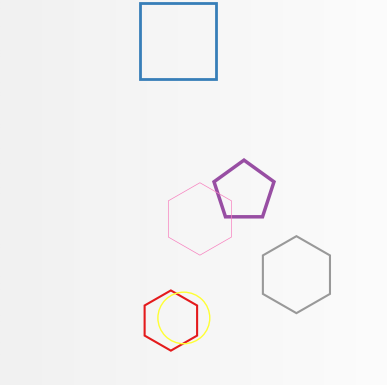[{"shape": "hexagon", "thickness": 1.5, "radius": 0.39, "center": [0.441, 0.167]}, {"shape": "square", "thickness": 2, "radius": 0.49, "center": [0.459, 0.893]}, {"shape": "pentagon", "thickness": 2.5, "radius": 0.41, "center": [0.63, 0.503]}, {"shape": "circle", "thickness": 1, "radius": 0.33, "center": [0.474, 0.174]}, {"shape": "hexagon", "thickness": 0.5, "radius": 0.47, "center": [0.516, 0.431]}, {"shape": "hexagon", "thickness": 1.5, "radius": 0.5, "center": [0.765, 0.287]}]